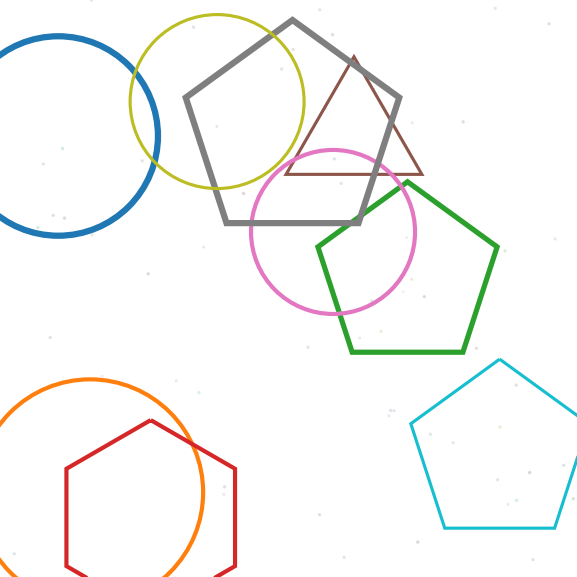[{"shape": "circle", "thickness": 3, "radius": 0.86, "center": [0.101, 0.764]}, {"shape": "circle", "thickness": 2, "radius": 0.98, "center": [0.156, 0.147]}, {"shape": "pentagon", "thickness": 2.5, "radius": 0.82, "center": [0.706, 0.521]}, {"shape": "hexagon", "thickness": 2, "radius": 0.84, "center": [0.261, 0.103]}, {"shape": "triangle", "thickness": 1.5, "radius": 0.68, "center": [0.613, 0.765]}, {"shape": "circle", "thickness": 2, "radius": 0.71, "center": [0.577, 0.597]}, {"shape": "pentagon", "thickness": 3, "radius": 0.97, "center": [0.507, 0.77]}, {"shape": "circle", "thickness": 1.5, "radius": 0.75, "center": [0.376, 0.823]}, {"shape": "pentagon", "thickness": 1.5, "radius": 0.81, "center": [0.865, 0.215]}]